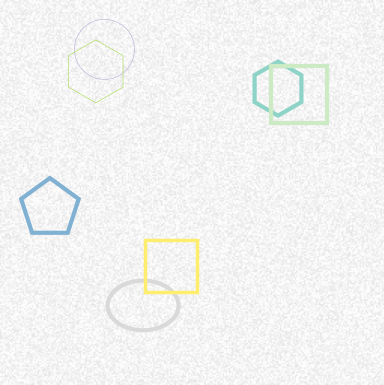[{"shape": "hexagon", "thickness": 3, "radius": 0.35, "center": [0.722, 0.77]}, {"shape": "circle", "thickness": 0.5, "radius": 0.39, "center": [0.271, 0.872]}, {"shape": "pentagon", "thickness": 3, "radius": 0.39, "center": [0.13, 0.459]}, {"shape": "hexagon", "thickness": 0.5, "radius": 0.41, "center": [0.249, 0.815]}, {"shape": "oval", "thickness": 3, "radius": 0.46, "center": [0.372, 0.207]}, {"shape": "square", "thickness": 3, "radius": 0.37, "center": [0.777, 0.755]}, {"shape": "square", "thickness": 2.5, "radius": 0.34, "center": [0.444, 0.309]}]